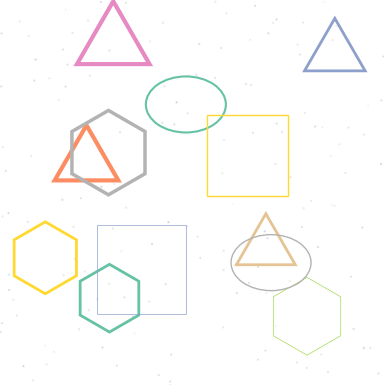[{"shape": "hexagon", "thickness": 2, "radius": 0.44, "center": [0.284, 0.226]}, {"shape": "oval", "thickness": 1.5, "radius": 0.52, "center": [0.483, 0.729]}, {"shape": "triangle", "thickness": 3, "radius": 0.48, "center": [0.225, 0.579]}, {"shape": "triangle", "thickness": 2, "radius": 0.45, "center": [0.87, 0.861]}, {"shape": "square", "thickness": 0.5, "radius": 0.58, "center": [0.367, 0.301]}, {"shape": "triangle", "thickness": 3, "radius": 0.54, "center": [0.294, 0.888]}, {"shape": "hexagon", "thickness": 0.5, "radius": 0.51, "center": [0.797, 0.179]}, {"shape": "square", "thickness": 1, "radius": 0.53, "center": [0.643, 0.597]}, {"shape": "hexagon", "thickness": 2, "radius": 0.47, "center": [0.118, 0.33]}, {"shape": "triangle", "thickness": 2, "radius": 0.44, "center": [0.691, 0.357]}, {"shape": "hexagon", "thickness": 2.5, "radius": 0.55, "center": [0.282, 0.604]}, {"shape": "oval", "thickness": 1, "radius": 0.52, "center": [0.704, 0.318]}]